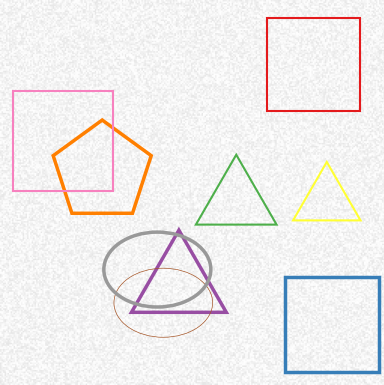[{"shape": "square", "thickness": 1.5, "radius": 0.61, "center": [0.814, 0.832]}, {"shape": "square", "thickness": 2.5, "radius": 0.61, "center": [0.861, 0.157]}, {"shape": "triangle", "thickness": 1.5, "radius": 0.6, "center": [0.614, 0.477]}, {"shape": "triangle", "thickness": 2.5, "radius": 0.71, "center": [0.465, 0.26]}, {"shape": "pentagon", "thickness": 2.5, "radius": 0.67, "center": [0.265, 0.554]}, {"shape": "triangle", "thickness": 1.5, "radius": 0.51, "center": [0.849, 0.478]}, {"shape": "oval", "thickness": 0.5, "radius": 0.64, "center": [0.424, 0.214]}, {"shape": "square", "thickness": 1.5, "radius": 0.65, "center": [0.164, 0.635]}, {"shape": "oval", "thickness": 2.5, "radius": 0.69, "center": [0.409, 0.3]}]